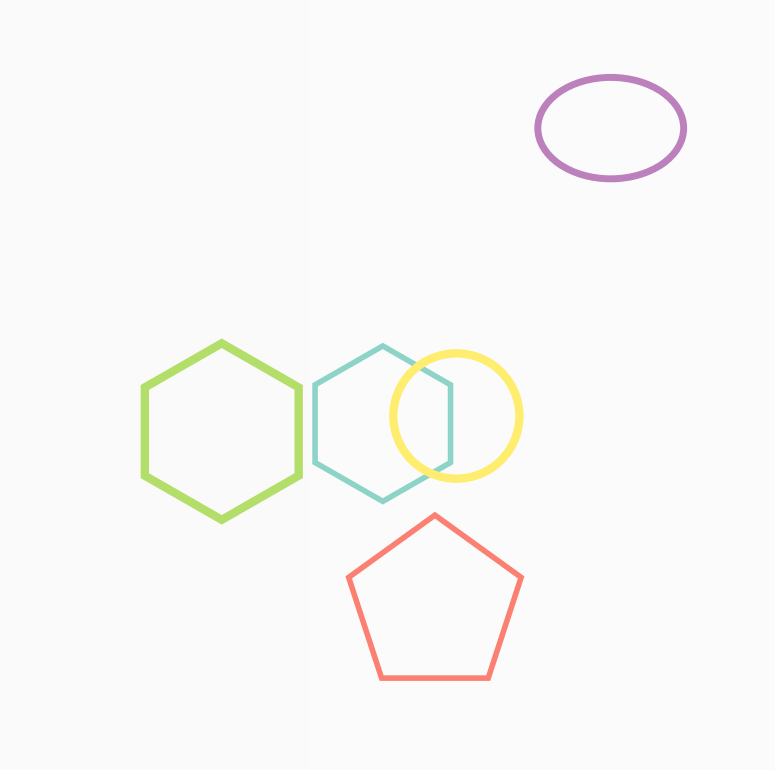[{"shape": "hexagon", "thickness": 2, "radius": 0.5, "center": [0.494, 0.45]}, {"shape": "pentagon", "thickness": 2, "radius": 0.59, "center": [0.561, 0.214]}, {"shape": "hexagon", "thickness": 3, "radius": 0.57, "center": [0.286, 0.44]}, {"shape": "oval", "thickness": 2.5, "radius": 0.47, "center": [0.788, 0.834]}, {"shape": "circle", "thickness": 3, "radius": 0.41, "center": [0.589, 0.46]}]